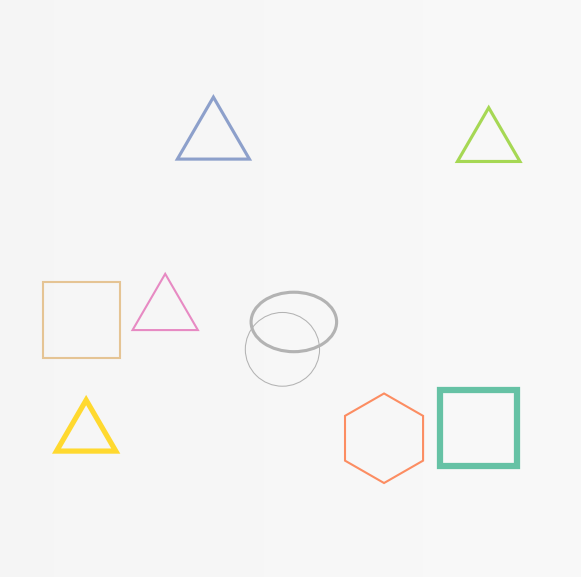[{"shape": "square", "thickness": 3, "radius": 0.33, "center": [0.824, 0.258]}, {"shape": "hexagon", "thickness": 1, "radius": 0.39, "center": [0.661, 0.24]}, {"shape": "triangle", "thickness": 1.5, "radius": 0.36, "center": [0.367, 0.759]}, {"shape": "triangle", "thickness": 1, "radius": 0.32, "center": [0.284, 0.46]}, {"shape": "triangle", "thickness": 1.5, "radius": 0.31, "center": [0.841, 0.751]}, {"shape": "triangle", "thickness": 2.5, "radius": 0.29, "center": [0.148, 0.247]}, {"shape": "square", "thickness": 1, "radius": 0.33, "center": [0.14, 0.445]}, {"shape": "oval", "thickness": 1.5, "radius": 0.37, "center": [0.506, 0.442]}, {"shape": "circle", "thickness": 0.5, "radius": 0.32, "center": [0.486, 0.394]}]